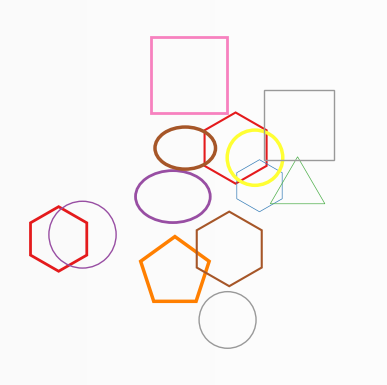[{"shape": "hexagon", "thickness": 2, "radius": 0.42, "center": [0.151, 0.379]}, {"shape": "hexagon", "thickness": 1.5, "radius": 0.46, "center": [0.608, 0.615]}, {"shape": "hexagon", "thickness": 0.5, "radius": 0.34, "center": [0.67, 0.518]}, {"shape": "triangle", "thickness": 0.5, "radius": 0.41, "center": [0.768, 0.511]}, {"shape": "circle", "thickness": 1, "radius": 0.43, "center": [0.213, 0.39]}, {"shape": "oval", "thickness": 2, "radius": 0.48, "center": [0.446, 0.489]}, {"shape": "pentagon", "thickness": 2.5, "radius": 0.46, "center": [0.451, 0.293]}, {"shape": "circle", "thickness": 2.5, "radius": 0.36, "center": [0.658, 0.59]}, {"shape": "oval", "thickness": 2.5, "radius": 0.39, "center": [0.478, 0.615]}, {"shape": "hexagon", "thickness": 1.5, "radius": 0.48, "center": [0.592, 0.353]}, {"shape": "square", "thickness": 2, "radius": 0.49, "center": [0.487, 0.805]}, {"shape": "circle", "thickness": 1, "radius": 0.37, "center": [0.587, 0.169]}, {"shape": "square", "thickness": 1, "radius": 0.45, "center": [0.772, 0.675]}]